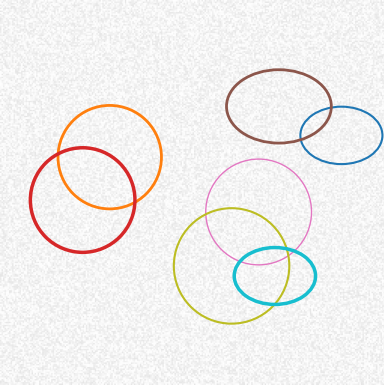[{"shape": "oval", "thickness": 1.5, "radius": 0.53, "center": [0.887, 0.648]}, {"shape": "circle", "thickness": 2, "radius": 0.67, "center": [0.285, 0.592]}, {"shape": "circle", "thickness": 2.5, "radius": 0.68, "center": [0.215, 0.48]}, {"shape": "oval", "thickness": 2, "radius": 0.68, "center": [0.724, 0.724]}, {"shape": "circle", "thickness": 1, "radius": 0.69, "center": [0.672, 0.449]}, {"shape": "circle", "thickness": 1.5, "radius": 0.75, "center": [0.601, 0.309]}, {"shape": "oval", "thickness": 2.5, "radius": 0.53, "center": [0.714, 0.283]}]